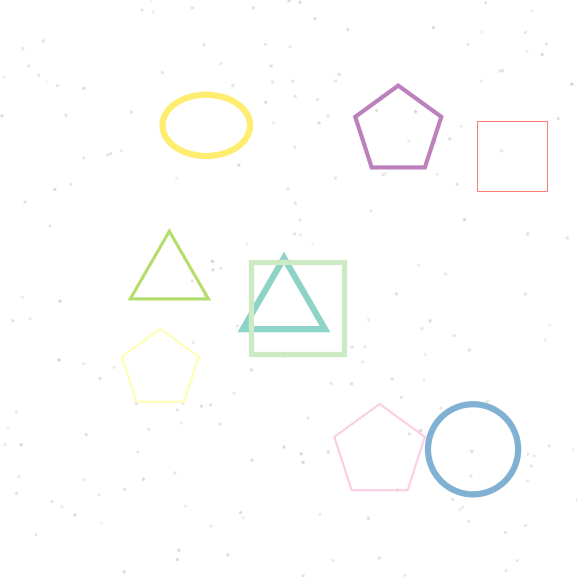[{"shape": "triangle", "thickness": 3, "radius": 0.41, "center": [0.492, 0.47]}, {"shape": "pentagon", "thickness": 1, "radius": 0.35, "center": [0.278, 0.36]}, {"shape": "square", "thickness": 0.5, "radius": 0.3, "center": [0.887, 0.729]}, {"shape": "circle", "thickness": 3, "radius": 0.39, "center": [0.819, 0.221]}, {"shape": "triangle", "thickness": 1.5, "radius": 0.39, "center": [0.293, 0.521]}, {"shape": "pentagon", "thickness": 1, "radius": 0.41, "center": [0.657, 0.217]}, {"shape": "pentagon", "thickness": 2, "radius": 0.39, "center": [0.69, 0.773]}, {"shape": "square", "thickness": 2.5, "radius": 0.4, "center": [0.515, 0.466]}, {"shape": "oval", "thickness": 3, "radius": 0.38, "center": [0.357, 0.782]}]